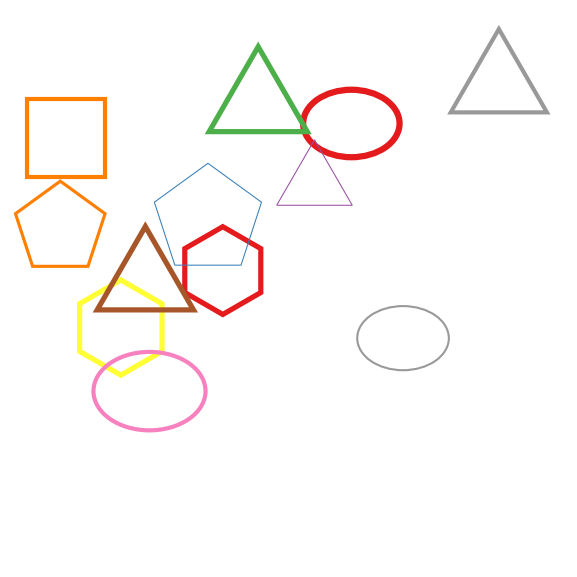[{"shape": "oval", "thickness": 3, "radius": 0.42, "center": [0.608, 0.785]}, {"shape": "hexagon", "thickness": 2.5, "radius": 0.38, "center": [0.386, 0.531]}, {"shape": "pentagon", "thickness": 0.5, "radius": 0.49, "center": [0.36, 0.619]}, {"shape": "triangle", "thickness": 2.5, "radius": 0.49, "center": [0.447, 0.82]}, {"shape": "triangle", "thickness": 0.5, "radius": 0.38, "center": [0.545, 0.681]}, {"shape": "pentagon", "thickness": 1.5, "radius": 0.41, "center": [0.104, 0.604]}, {"shape": "square", "thickness": 2, "radius": 0.34, "center": [0.115, 0.76]}, {"shape": "hexagon", "thickness": 2.5, "radius": 0.41, "center": [0.209, 0.432]}, {"shape": "triangle", "thickness": 2.5, "radius": 0.48, "center": [0.252, 0.511]}, {"shape": "oval", "thickness": 2, "radius": 0.49, "center": [0.259, 0.322]}, {"shape": "oval", "thickness": 1, "radius": 0.4, "center": [0.698, 0.414]}, {"shape": "triangle", "thickness": 2, "radius": 0.48, "center": [0.864, 0.853]}]